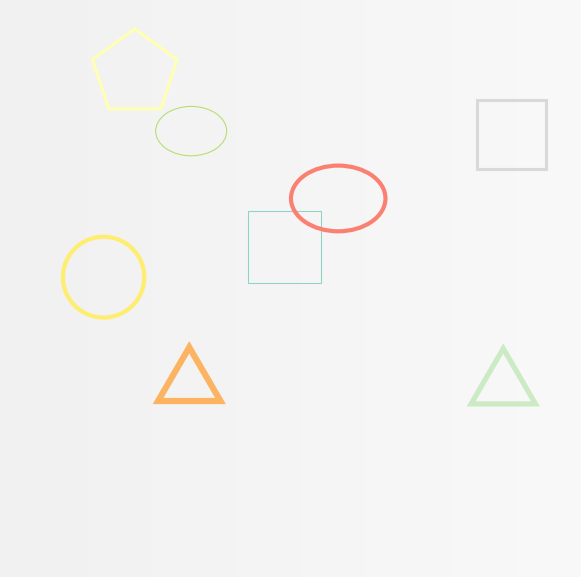[{"shape": "square", "thickness": 0.5, "radius": 0.31, "center": [0.489, 0.571]}, {"shape": "pentagon", "thickness": 1.5, "radius": 0.38, "center": [0.232, 0.873]}, {"shape": "oval", "thickness": 2, "radius": 0.41, "center": [0.582, 0.655]}, {"shape": "triangle", "thickness": 3, "radius": 0.31, "center": [0.326, 0.336]}, {"shape": "oval", "thickness": 0.5, "radius": 0.31, "center": [0.329, 0.772]}, {"shape": "square", "thickness": 1.5, "radius": 0.3, "center": [0.88, 0.766]}, {"shape": "triangle", "thickness": 2.5, "radius": 0.32, "center": [0.866, 0.332]}, {"shape": "circle", "thickness": 2, "radius": 0.35, "center": [0.178, 0.519]}]